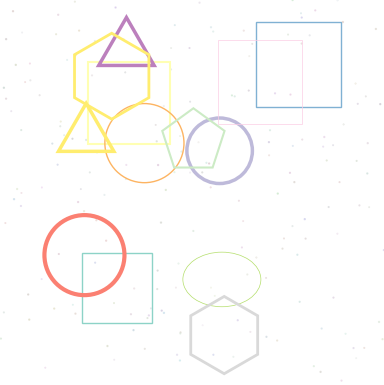[{"shape": "square", "thickness": 1, "radius": 0.45, "center": [0.303, 0.252]}, {"shape": "square", "thickness": 1.5, "radius": 0.53, "center": [0.335, 0.733]}, {"shape": "circle", "thickness": 2.5, "radius": 0.43, "center": [0.57, 0.608]}, {"shape": "circle", "thickness": 3, "radius": 0.52, "center": [0.219, 0.337]}, {"shape": "square", "thickness": 1, "radius": 0.55, "center": [0.775, 0.833]}, {"shape": "circle", "thickness": 1, "radius": 0.51, "center": [0.375, 0.628]}, {"shape": "oval", "thickness": 0.5, "radius": 0.51, "center": [0.576, 0.274]}, {"shape": "square", "thickness": 0.5, "radius": 0.54, "center": [0.676, 0.786]}, {"shape": "hexagon", "thickness": 2, "radius": 0.5, "center": [0.582, 0.13]}, {"shape": "triangle", "thickness": 2.5, "radius": 0.42, "center": [0.328, 0.872]}, {"shape": "pentagon", "thickness": 1.5, "radius": 0.43, "center": [0.502, 0.634]}, {"shape": "hexagon", "thickness": 2, "radius": 0.56, "center": [0.29, 0.802]}, {"shape": "triangle", "thickness": 2.5, "radius": 0.42, "center": [0.224, 0.648]}]